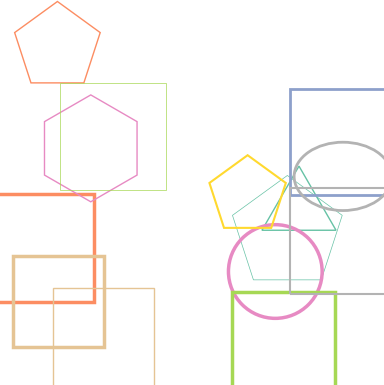[{"shape": "triangle", "thickness": 1, "radius": 0.56, "center": [0.777, 0.457]}, {"shape": "pentagon", "thickness": 0.5, "radius": 0.75, "center": [0.746, 0.394]}, {"shape": "square", "thickness": 2.5, "radius": 0.7, "center": [0.104, 0.356]}, {"shape": "pentagon", "thickness": 1, "radius": 0.58, "center": [0.149, 0.879]}, {"shape": "square", "thickness": 2, "radius": 0.69, "center": [0.891, 0.632]}, {"shape": "hexagon", "thickness": 1, "radius": 0.69, "center": [0.236, 0.615]}, {"shape": "circle", "thickness": 2.5, "radius": 0.61, "center": [0.715, 0.295]}, {"shape": "square", "thickness": 2.5, "radius": 0.67, "center": [0.736, 0.109]}, {"shape": "square", "thickness": 0.5, "radius": 0.69, "center": [0.294, 0.645]}, {"shape": "pentagon", "thickness": 1.5, "radius": 0.52, "center": [0.643, 0.493]}, {"shape": "square", "thickness": 2.5, "radius": 0.59, "center": [0.153, 0.217]}, {"shape": "square", "thickness": 1, "radius": 0.66, "center": [0.268, 0.121]}, {"shape": "square", "thickness": 1.5, "radius": 0.69, "center": [0.892, 0.374]}, {"shape": "oval", "thickness": 2, "radius": 0.63, "center": [0.891, 0.542]}]